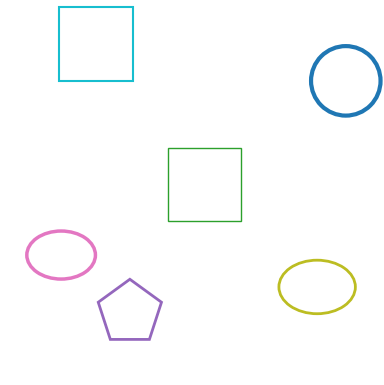[{"shape": "circle", "thickness": 3, "radius": 0.45, "center": [0.898, 0.79]}, {"shape": "square", "thickness": 1, "radius": 0.48, "center": [0.531, 0.521]}, {"shape": "pentagon", "thickness": 2, "radius": 0.43, "center": [0.337, 0.188]}, {"shape": "oval", "thickness": 2.5, "radius": 0.45, "center": [0.159, 0.338]}, {"shape": "oval", "thickness": 2, "radius": 0.5, "center": [0.824, 0.255]}, {"shape": "square", "thickness": 1.5, "radius": 0.48, "center": [0.249, 0.886]}]